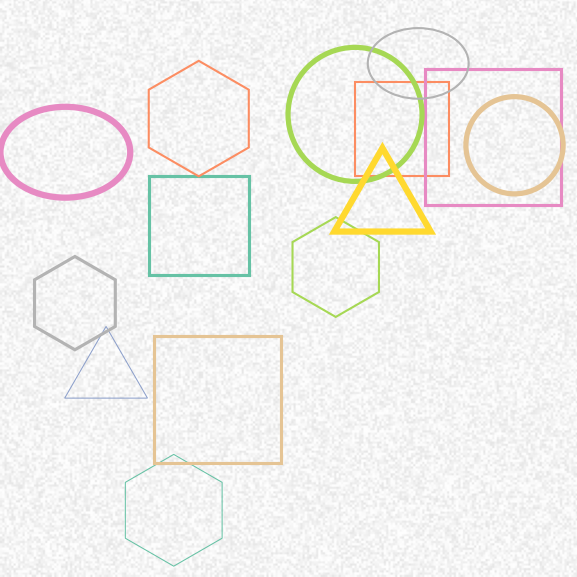[{"shape": "hexagon", "thickness": 0.5, "radius": 0.48, "center": [0.301, 0.116]}, {"shape": "square", "thickness": 1.5, "radius": 0.43, "center": [0.345, 0.609]}, {"shape": "hexagon", "thickness": 1, "radius": 0.5, "center": [0.344, 0.794]}, {"shape": "square", "thickness": 1, "radius": 0.41, "center": [0.696, 0.775]}, {"shape": "triangle", "thickness": 0.5, "radius": 0.41, "center": [0.184, 0.351]}, {"shape": "oval", "thickness": 3, "radius": 0.56, "center": [0.113, 0.736]}, {"shape": "square", "thickness": 1.5, "radius": 0.59, "center": [0.853, 0.762]}, {"shape": "circle", "thickness": 2.5, "radius": 0.58, "center": [0.615, 0.801]}, {"shape": "hexagon", "thickness": 1, "radius": 0.43, "center": [0.581, 0.537]}, {"shape": "triangle", "thickness": 3, "radius": 0.48, "center": [0.662, 0.646]}, {"shape": "circle", "thickness": 2.5, "radius": 0.42, "center": [0.891, 0.748]}, {"shape": "square", "thickness": 1.5, "radius": 0.55, "center": [0.376, 0.308]}, {"shape": "oval", "thickness": 1, "radius": 0.44, "center": [0.724, 0.889]}, {"shape": "hexagon", "thickness": 1.5, "radius": 0.4, "center": [0.13, 0.474]}]